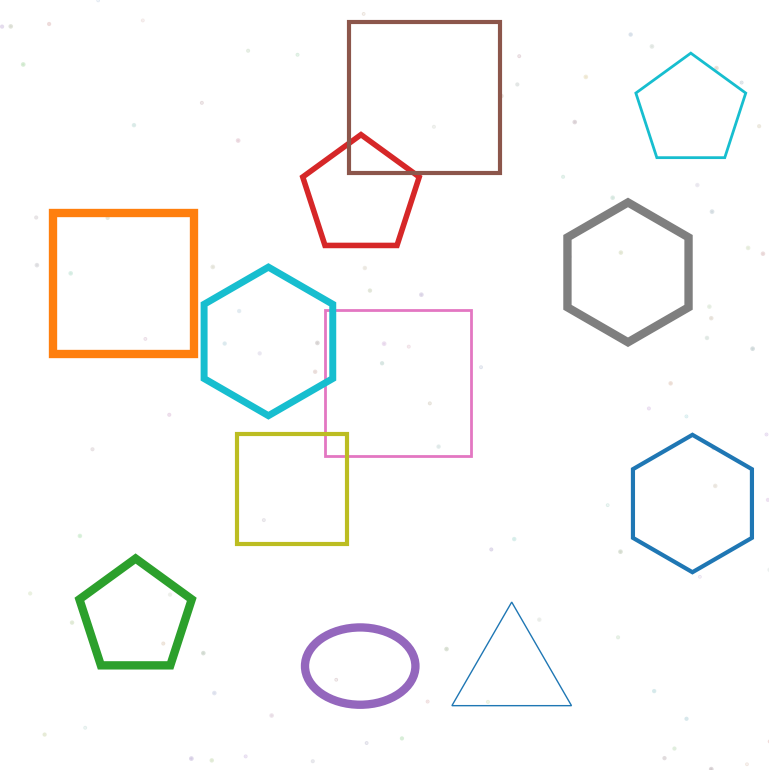[{"shape": "triangle", "thickness": 0.5, "radius": 0.45, "center": [0.665, 0.128]}, {"shape": "hexagon", "thickness": 1.5, "radius": 0.45, "center": [0.899, 0.346]}, {"shape": "square", "thickness": 3, "radius": 0.46, "center": [0.16, 0.632]}, {"shape": "pentagon", "thickness": 3, "radius": 0.38, "center": [0.176, 0.198]}, {"shape": "pentagon", "thickness": 2, "radius": 0.4, "center": [0.469, 0.746]}, {"shape": "oval", "thickness": 3, "radius": 0.36, "center": [0.468, 0.135]}, {"shape": "square", "thickness": 1.5, "radius": 0.49, "center": [0.551, 0.873]}, {"shape": "square", "thickness": 1, "radius": 0.47, "center": [0.516, 0.503]}, {"shape": "hexagon", "thickness": 3, "radius": 0.45, "center": [0.816, 0.646]}, {"shape": "square", "thickness": 1.5, "radius": 0.36, "center": [0.379, 0.365]}, {"shape": "hexagon", "thickness": 2.5, "radius": 0.48, "center": [0.349, 0.557]}, {"shape": "pentagon", "thickness": 1, "radius": 0.38, "center": [0.897, 0.856]}]